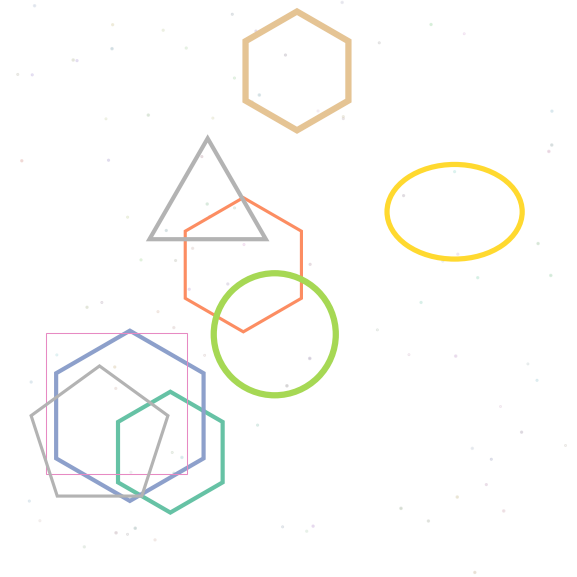[{"shape": "hexagon", "thickness": 2, "radius": 0.52, "center": [0.295, 0.216]}, {"shape": "hexagon", "thickness": 1.5, "radius": 0.58, "center": [0.421, 0.541]}, {"shape": "hexagon", "thickness": 2, "radius": 0.74, "center": [0.225, 0.279]}, {"shape": "square", "thickness": 0.5, "radius": 0.61, "center": [0.202, 0.3]}, {"shape": "circle", "thickness": 3, "radius": 0.53, "center": [0.476, 0.42]}, {"shape": "oval", "thickness": 2.5, "radius": 0.59, "center": [0.787, 0.632]}, {"shape": "hexagon", "thickness": 3, "radius": 0.51, "center": [0.514, 0.876]}, {"shape": "triangle", "thickness": 2, "radius": 0.58, "center": [0.36, 0.643]}, {"shape": "pentagon", "thickness": 1.5, "radius": 0.62, "center": [0.172, 0.241]}]